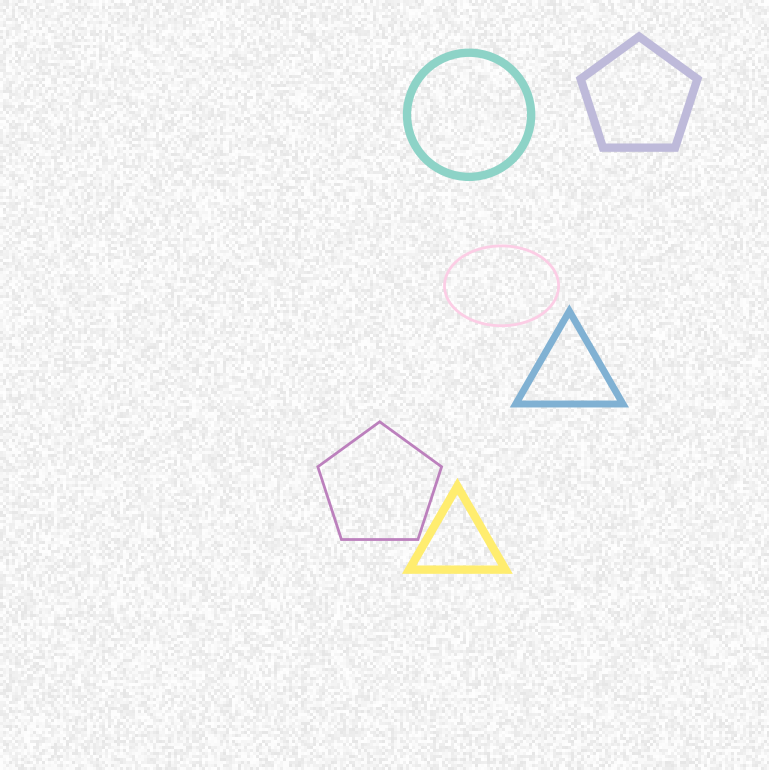[{"shape": "circle", "thickness": 3, "radius": 0.4, "center": [0.609, 0.851]}, {"shape": "pentagon", "thickness": 3, "radius": 0.4, "center": [0.83, 0.873]}, {"shape": "triangle", "thickness": 2.5, "radius": 0.4, "center": [0.739, 0.516]}, {"shape": "oval", "thickness": 1, "radius": 0.37, "center": [0.651, 0.629]}, {"shape": "pentagon", "thickness": 1, "radius": 0.42, "center": [0.493, 0.368]}, {"shape": "triangle", "thickness": 3, "radius": 0.36, "center": [0.594, 0.296]}]